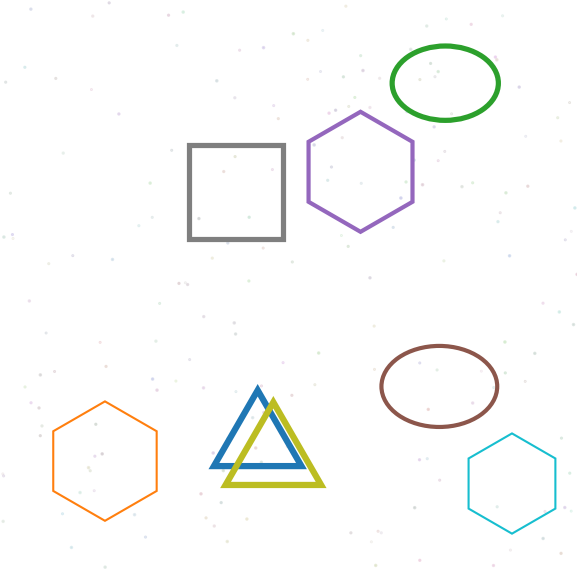[{"shape": "triangle", "thickness": 3, "radius": 0.44, "center": [0.446, 0.236]}, {"shape": "hexagon", "thickness": 1, "radius": 0.52, "center": [0.182, 0.201]}, {"shape": "oval", "thickness": 2.5, "radius": 0.46, "center": [0.771, 0.855]}, {"shape": "hexagon", "thickness": 2, "radius": 0.52, "center": [0.624, 0.702]}, {"shape": "oval", "thickness": 2, "radius": 0.5, "center": [0.761, 0.33]}, {"shape": "square", "thickness": 2.5, "radius": 0.41, "center": [0.409, 0.666]}, {"shape": "triangle", "thickness": 3, "radius": 0.48, "center": [0.473, 0.207]}, {"shape": "hexagon", "thickness": 1, "radius": 0.43, "center": [0.887, 0.162]}]